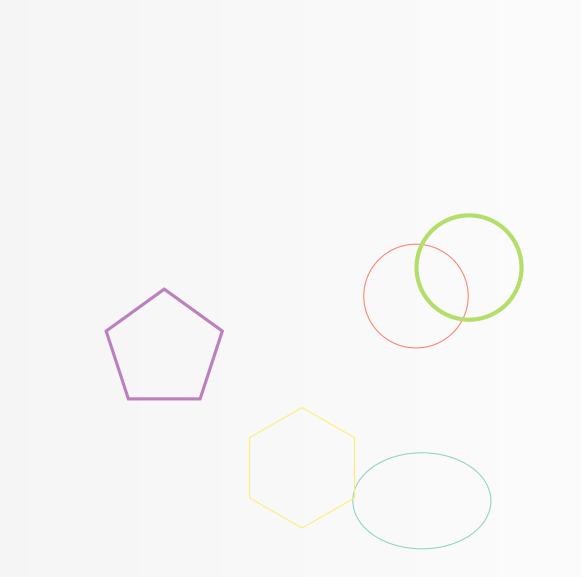[{"shape": "oval", "thickness": 0.5, "radius": 0.59, "center": [0.726, 0.132]}, {"shape": "circle", "thickness": 0.5, "radius": 0.45, "center": [0.716, 0.486]}, {"shape": "circle", "thickness": 2, "radius": 0.45, "center": [0.807, 0.536]}, {"shape": "pentagon", "thickness": 1.5, "radius": 0.53, "center": [0.283, 0.393]}, {"shape": "hexagon", "thickness": 0.5, "radius": 0.52, "center": [0.52, 0.189]}]